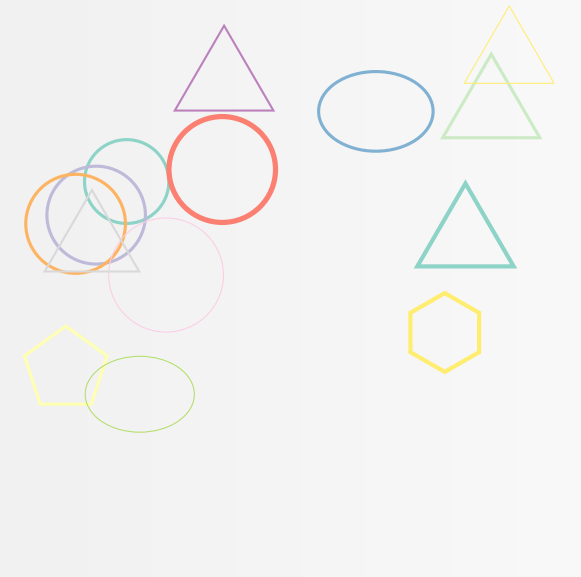[{"shape": "circle", "thickness": 1.5, "radius": 0.36, "center": [0.218, 0.685]}, {"shape": "triangle", "thickness": 2, "radius": 0.48, "center": [0.801, 0.586]}, {"shape": "pentagon", "thickness": 1.5, "radius": 0.37, "center": [0.113, 0.36]}, {"shape": "circle", "thickness": 1.5, "radius": 0.42, "center": [0.165, 0.627]}, {"shape": "circle", "thickness": 2.5, "radius": 0.46, "center": [0.382, 0.706]}, {"shape": "oval", "thickness": 1.5, "radius": 0.49, "center": [0.647, 0.806]}, {"shape": "circle", "thickness": 1.5, "radius": 0.43, "center": [0.13, 0.612]}, {"shape": "oval", "thickness": 0.5, "radius": 0.47, "center": [0.24, 0.316]}, {"shape": "circle", "thickness": 0.5, "radius": 0.49, "center": [0.286, 0.523]}, {"shape": "triangle", "thickness": 1, "radius": 0.47, "center": [0.158, 0.576]}, {"shape": "triangle", "thickness": 1, "radius": 0.49, "center": [0.386, 0.857]}, {"shape": "triangle", "thickness": 1.5, "radius": 0.48, "center": [0.845, 0.809]}, {"shape": "triangle", "thickness": 0.5, "radius": 0.45, "center": [0.876, 0.9]}, {"shape": "hexagon", "thickness": 2, "radius": 0.34, "center": [0.765, 0.423]}]